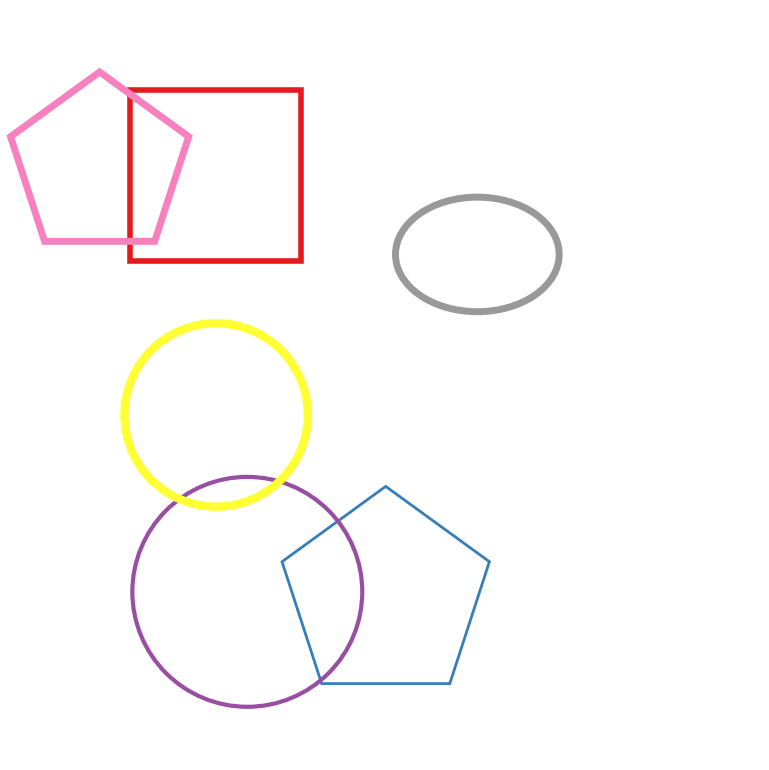[{"shape": "square", "thickness": 2, "radius": 0.56, "center": [0.279, 0.772]}, {"shape": "pentagon", "thickness": 1, "radius": 0.71, "center": [0.501, 0.227]}, {"shape": "circle", "thickness": 1.5, "radius": 0.75, "center": [0.321, 0.231]}, {"shape": "circle", "thickness": 3, "radius": 0.6, "center": [0.281, 0.461]}, {"shape": "pentagon", "thickness": 2.5, "radius": 0.61, "center": [0.129, 0.785]}, {"shape": "oval", "thickness": 2.5, "radius": 0.53, "center": [0.62, 0.67]}]